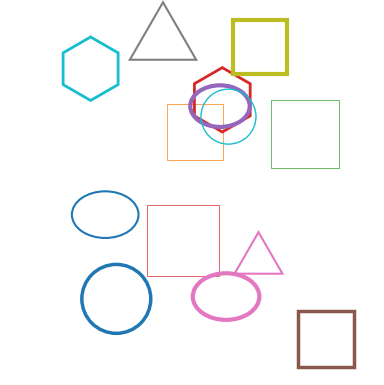[{"shape": "oval", "thickness": 1.5, "radius": 0.43, "center": [0.273, 0.442]}, {"shape": "circle", "thickness": 2.5, "radius": 0.45, "center": [0.302, 0.224]}, {"shape": "square", "thickness": 0.5, "radius": 0.36, "center": [0.506, 0.657]}, {"shape": "square", "thickness": 0.5, "radius": 0.44, "center": [0.793, 0.652]}, {"shape": "square", "thickness": 0.5, "radius": 0.47, "center": [0.476, 0.375]}, {"shape": "hexagon", "thickness": 2, "radius": 0.42, "center": [0.577, 0.741]}, {"shape": "oval", "thickness": 3, "radius": 0.39, "center": [0.571, 0.724]}, {"shape": "square", "thickness": 2.5, "radius": 0.36, "center": [0.847, 0.12]}, {"shape": "triangle", "thickness": 1.5, "radius": 0.36, "center": [0.671, 0.325]}, {"shape": "oval", "thickness": 3, "radius": 0.43, "center": [0.587, 0.23]}, {"shape": "triangle", "thickness": 1.5, "radius": 0.5, "center": [0.423, 0.895]}, {"shape": "square", "thickness": 3, "radius": 0.35, "center": [0.676, 0.878]}, {"shape": "hexagon", "thickness": 2, "radius": 0.41, "center": [0.235, 0.821]}, {"shape": "circle", "thickness": 1, "radius": 0.36, "center": [0.593, 0.697]}]